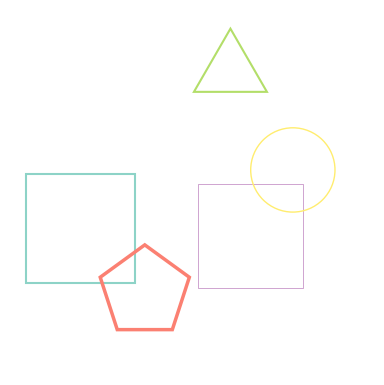[{"shape": "square", "thickness": 1.5, "radius": 0.71, "center": [0.209, 0.407]}, {"shape": "pentagon", "thickness": 2.5, "radius": 0.61, "center": [0.376, 0.242]}, {"shape": "triangle", "thickness": 1.5, "radius": 0.55, "center": [0.599, 0.816]}, {"shape": "square", "thickness": 0.5, "radius": 0.68, "center": [0.65, 0.388]}, {"shape": "circle", "thickness": 1, "radius": 0.55, "center": [0.761, 0.559]}]